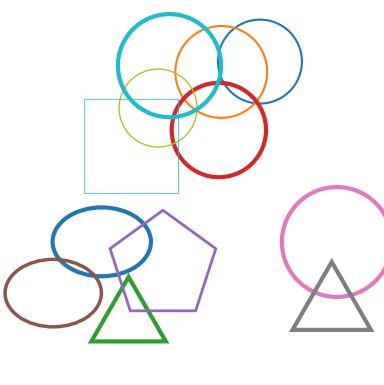[{"shape": "circle", "thickness": 1.5, "radius": 0.54, "center": [0.675, 0.84]}, {"shape": "oval", "thickness": 3, "radius": 0.64, "center": [0.264, 0.372]}, {"shape": "circle", "thickness": 1.5, "radius": 0.6, "center": [0.575, 0.813]}, {"shape": "triangle", "thickness": 3, "radius": 0.56, "center": [0.334, 0.169]}, {"shape": "circle", "thickness": 3, "radius": 0.61, "center": [0.568, 0.662]}, {"shape": "pentagon", "thickness": 2, "radius": 0.72, "center": [0.423, 0.309]}, {"shape": "oval", "thickness": 2.5, "radius": 0.63, "center": [0.138, 0.239]}, {"shape": "circle", "thickness": 3, "radius": 0.71, "center": [0.875, 0.372]}, {"shape": "triangle", "thickness": 3, "radius": 0.59, "center": [0.862, 0.202]}, {"shape": "circle", "thickness": 1, "radius": 0.51, "center": [0.411, 0.719]}, {"shape": "circle", "thickness": 3, "radius": 0.67, "center": [0.44, 0.829]}, {"shape": "square", "thickness": 0.5, "radius": 0.61, "center": [0.339, 0.622]}]